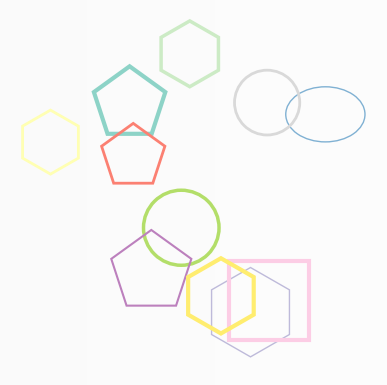[{"shape": "pentagon", "thickness": 3, "radius": 0.48, "center": [0.334, 0.731]}, {"shape": "hexagon", "thickness": 2, "radius": 0.42, "center": [0.13, 0.631]}, {"shape": "hexagon", "thickness": 1, "radius": 0.58, "center": [0.646, 0.189]}, {"shape": "pentagon", "thickness": 2, "radius": 0.43, "center": [0.344, 0.594]}, {"shape": "oval", "thickness": 1, "radius": 0.51, "center": [0.84, 0.703]}, {"shape": "circle", "thickness": 2.5, "radius": 0.49, "center": [0.468, 0.408]}, {"shape": "square", "thickness": 3, "radius": 0.51, "center": [0.694, 0.219]}, {"shape": "circle", "thickness": 2, "radius": 0.42, "center": [0.689, 0.734]}, {"shape": "pentagon", "thickness": 1.5, "radius": 0.54, "center": [0.39, 0.294]}, {"shape": "hexagon", "thickness": 2.5, "radius": 0.43, "center": [0.49, 0.86]}, {"shape": "hexagon", "thickness": 3, "radius": 0.49, "center": [0.57, 0.232]}]